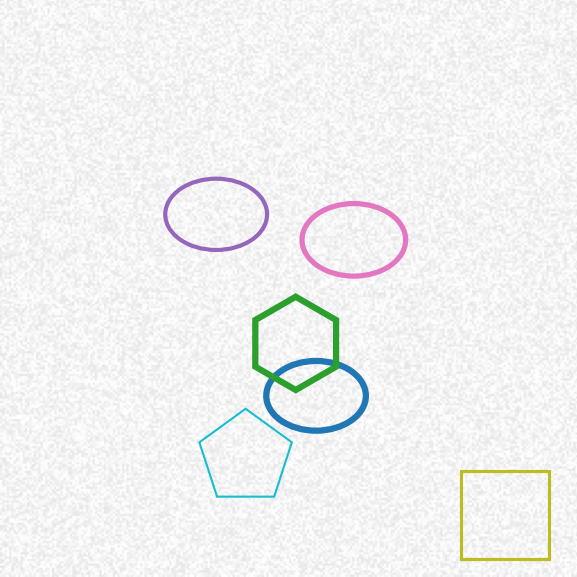[{"shape": "oval", "thickness": 3, "radius": 0.43, "center": [0.547, 0.314]}, {"shape": "hexagon", "thickness": 3, "radius": 0.4, "center": [0.512, 0.405]}, {"shape": "oval", "thickness": 2, "radius": 0.44, "center": [0.374, 0.628]}, {"shape": "oval", "thickness": 2.5, "radius": 0.45, "center": [0.613, 0.584]}, {"shape": "square", "thickness": 1.5, "radius": 0.38, "center": [0.874, 0.107]}, {"shape": "pentagon", "thickness": 1, "radius": 0.42, "center": [0.425, 0.207]}]